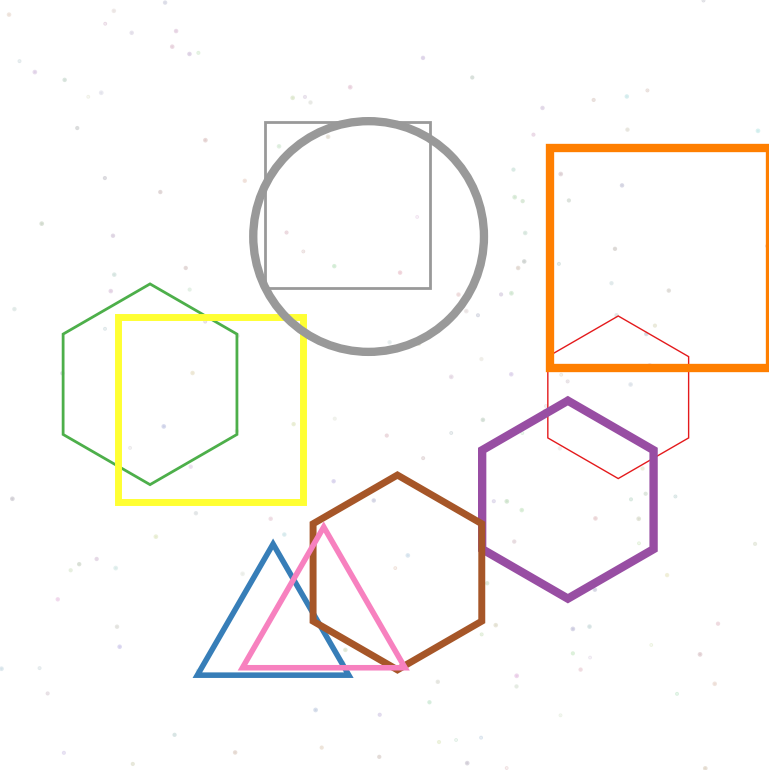[{"shape": "hexagon", "thickness": 0.5, "radius": 0.53, "center": [0.803, 0.484]}, {"shape": "triangle", "thickness": 2, "radius": 0.57, "center": [0.355, 0.18]}, {"shape": "hexagon", "thickness": 1, "radius": 0.65, "center": [0.195, 0.501]}, {"shape": "hexagon", "thickness": 3, "radius": 0.64, "center": [0.738, 0.351]}, {"shape": "square", "thickness": 3, "radius": 0.71, "center": [0.857, 0.665]}, {"shape": "square", "thickness": 2.5, "radius": 0.6, "center": [0.273, 0.468]}, {"shape": "hexagon", "thickness": 2.5, "radius": 0.63, "center": [0.516, 0.257]}, {"shape": "triangle", "thickness": 2, "radius": 0.61, "center": [0.42, 0.194]}, {"shape": "square", "thickness": 1, "radius": 0.54, "center": [0.451, 0.734]}, {"shape": "circle", "thickness": 3, "radius": 0.75, "center": [0.479, 0.693]}]